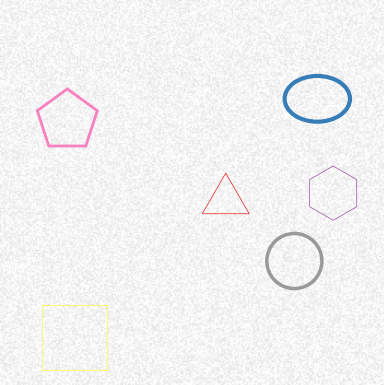[{"shape": "triangle", "thickness": 0.5, "radius": 0.35, "center": [0.586, 0.48]}, {"shape": "oval", "thickness": 3, "radius": 0.42, "center": [0.824, 0.743]}, {"shape": "hexagon", "thickness": 0.5, "radius": 0.35, "center": [0.865, 0.498]}, {"shape": "square", "thickness": 0.5, "radius": 0.42, "center": [0.193, 0.123]}, {"shape": "pentagon", "thickness": 2, "radius": 0.41, "center": [0.175, 0.687]}, {"shape": "circle", "thickness": 2.5, "radius": 0.36, "center": [0.765, 0.322]}]